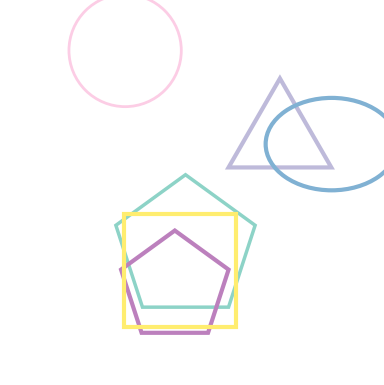[{"shape": "pentagon", "thickness": 2.5, "radius": 0.95, "center": [0.482, 0.356]}, {"shape": "triangle", "thickness": 3, "radius": 0.77, "center": [0.727, 0.642]}, {"shape": "oval", "thickness": 3, "radius": 0.86, "center": [0.861, 0.626]}, {"shape": "circle", "thickness": 2, "radius": 0.73, "center": [0.325, 0.869]}, {"shape": "pentagon", "thickness": 3, "radius": 0.73, "center": [0.454, 0.254]}, {"shape": "square", "thickness": 3, "radius": 0.73, "center": [0.467, 0.297]}]